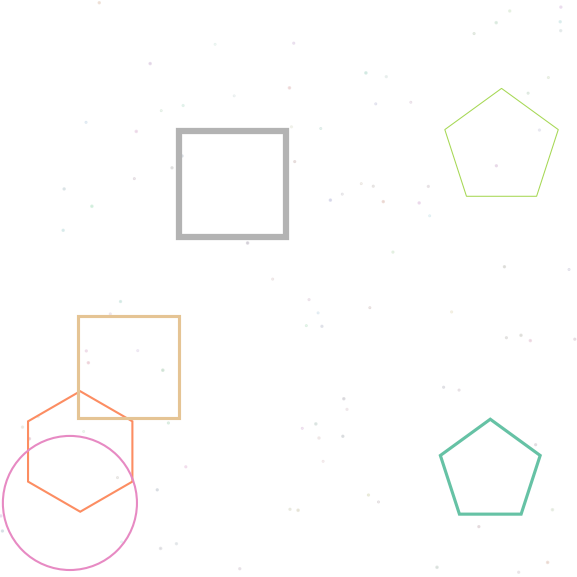[{"shape": "pentagon", "thickness": 1.5, "radius": 0.45, "center": [0.849, 0.182]}, {"shape": "hexagon", "thickness": 1, "radius": 0.52, "center": [0.139, 0.217]}, {"shape": "circle", "thickness": 1, "radius": 0.58, "center": [0.121, 0.128]}, {"shape": "pentagon", "thickness": 0.5, "radius": 0.52, "center": [0.868, 0.743]}, {"shape": "square", "thickness": 1.5, "radius": 0.44, "center": [0.223, 0.363]}, {"shape": "square", "thickness": 3, "radius": 0.46, "center": [0.403, 0.681]}]